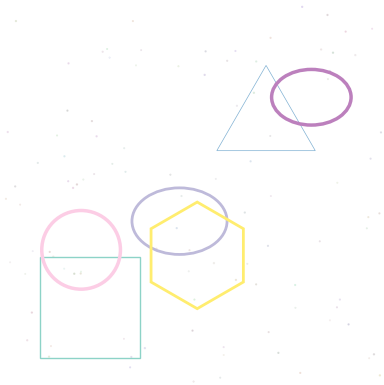[{"shape": "square", "thickness": 1, "radius": 0.65, "center": [0.234, 0.201]}, {"shape": "oval", "thickness": 2, "radius": 0.62, "center": [0.466, 0.426]}, {"shape": "triangle", "thickness": 0.5, "radius": 0.74, "center": [0.691, 0.682]}, {"shape": "circle", "thickness": 2.5, "radius": 0.51, "center": [0.211, 0.351]}, {"shape": "oval", "thickness": 2.5, "radius": 0.52, "center": [0.809, 0.747]}, {"shape": "hexagon", "thickness": 2, "radius": 0.69, "center": [0.512, 0.337]}]